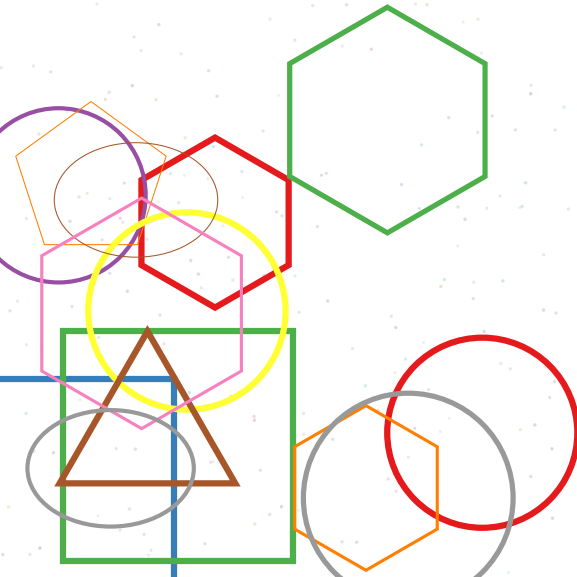[{"shape": "circle", "thickness": 3, "radius": 0.82, "center": [0.835, 0.25]}, {"shape": "hexagon", "thickness": 3, "radius": 0.74, "center": [0.372, 0.614]}, {"shape": "square", "thickness": 3, "radius": 0.87, "center": [0.127, 0.169]}, {"shape": "hexagon", "thickness": 2.5, "radius": 0.98, "center": [0.671, 0.791]}, {"shape": "square", "thickness": 3, "radius": 1.0, "center": [0.308, 0.227]}, {"shape": "circle", "thickness": 2, "radius": 0.75, "center": [0.101, 0.661]}, {"shape": "hexagon", "thickness": 1.5, "radius": 0.71, "center": [0.634, 0.154]}, {"shape": "pentagon", "thickness": 0.5, "radius": 0.68, "center": [0.158, 0.686]}, {"shape": "circle", "thickness": 3, "radius": 0.85, "center": [0.324, 0.461]}, {"shape": "triangle", "thickness": 3, "radius": 0.88, "center": [0.255, 0.25]}, {"shape": "oval", "thickness": 0.5, "radius": 0.71, "center": [0.236, 0.653]}, {"shape": "hexagon", "thickness": 1.5, "radius": 1.0, "center": [0.245, 0.456]}, {"shape": "circle", "thickness": 2.5, "radius": 0.91, "center": [0.707, 0.137]}, {"shape": "oval", "thickness": 2, "radius": 0.72, "center": [0.192, 0.188]}]